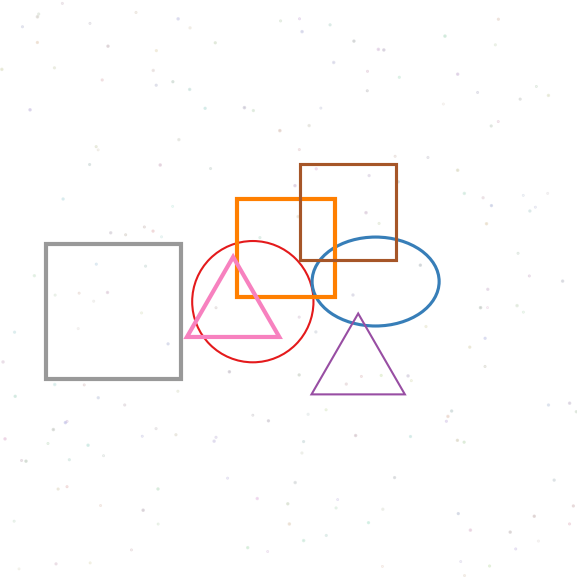[{"shape": "circle", "thickness": 1, "radius": 0.53, "center": [0.438, 0.477]}, {"shape": "oval", "thickness": 1.5, "radius": 0.55, "center": [0.65, 0.512]}, {"shape": "triangle", "thickness": 1, "radius": 0.47, "center": [0.62, 0.363]}, {"shape": "square", "thickness": 2, "radius": 0.42, "center": [0.495, 0.569]}, {"shape": "square", "thickness": 1.5, "radius": 0.42, "center": [0.602, 0.631]}, {"shape": "triangle", "thickness": 2, "radius": 0.46, "center": [0.404, 0.462]}, {"shape": "square", "thickness": 2, "radius": 0.58, "center": [0.197, 0.46]}]